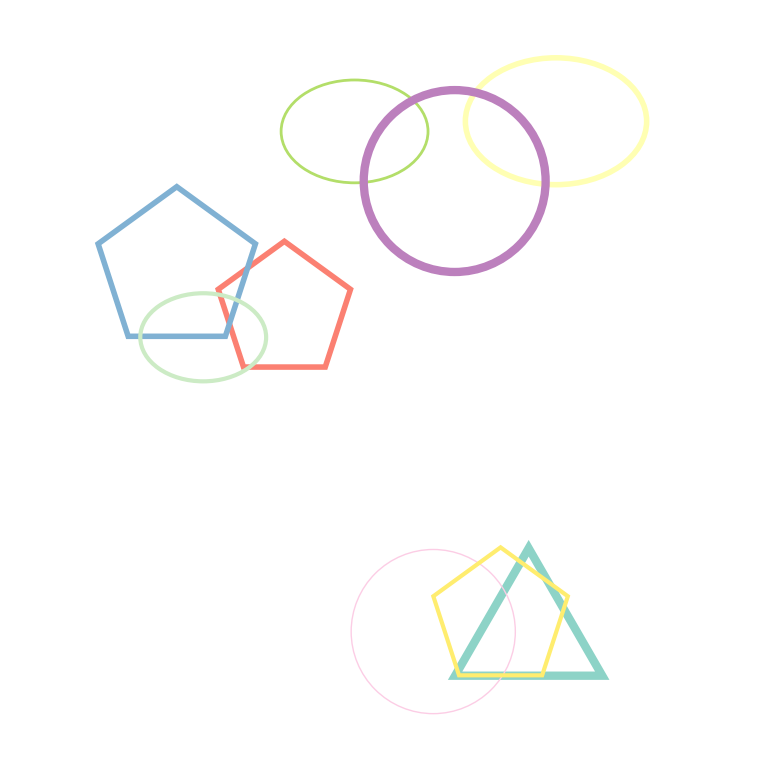[{"shape": "triangle", "thickness": 3, "radius": 0.55, "center": [0.687, 0.178]}, {"shape": "oval", "thickness": 2, "radius": 0.59, "center": [0.722, 0.843]}, {"shape": "pentagon", "thickness": 2, "radius": 0.45, "center": [0.369, 0.596]}, {"shape": "pentagon", "thickness": 2, "radius": 0.54, "center": [0.23, 0.65]}, {"shape": "oval", "thickness": 1, "radius": 0.48, "center": [0.46, 0.829]}, {"shape": "circle", "thickness": 0.5, "radius": 0.53, "center": [0.563, 0.18]}, {"shape": "circle", "thickness": 3, "radius": 0.59, "center": [0.59, 0.765]}, {"shape": "oval", "thickness": 1.5, "radius": 0.41, "center": [0.264, 0.562]}, {"shape": "pentagon", "thickness": 1.5, "radius": 0.46, "center": [0.65, 0.197]}]